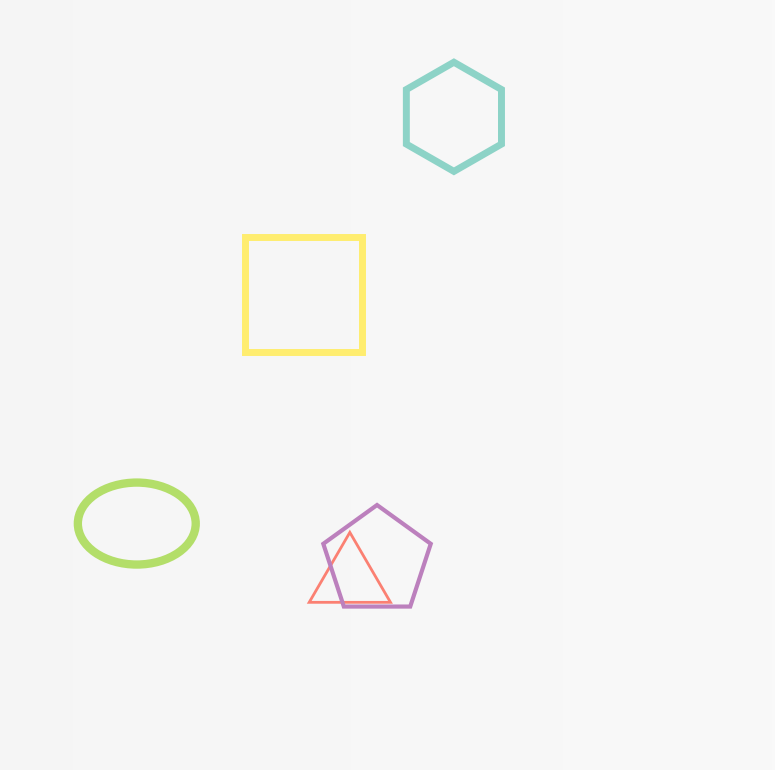[{"shape": "hexagon", "thickness": 2.5, "radius": 0.35, "center": [0.586, 0.848]}, {"shape": "triangle", "thickness": 1, "radius": 0.3, "center": [0.451, 0.248]}, {"shape": "oval", "thickness": 3, "radius": 0.38, "center": [0.177, 0.32]}, {"shape": "pentagon", "thickness": 1.5, "radius": 0.36, "center": [0.486, 0.271]}, {"shape": "square", "thickness": 2.5, "radius": 0.37, "center": [0.392, 0.617]}]